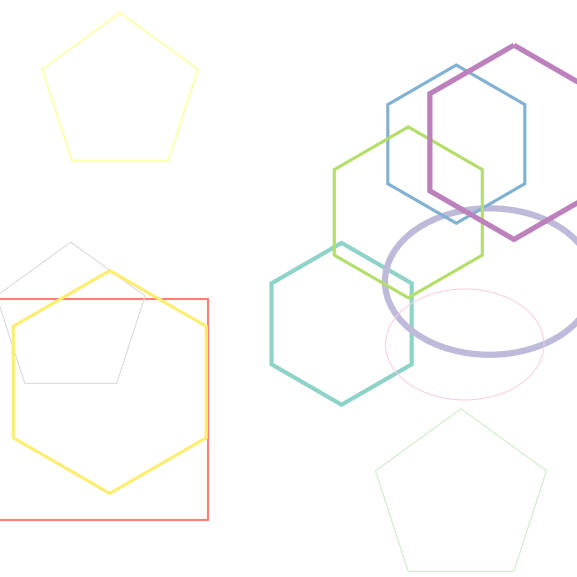[{"shape": "hexagon", "thickness": 2, "radius": 0.7, "center": [0.592, 0.438]}, {"shape": "pentagon", "thickness": 1, "radius": 0.71, "center": [0.208, 0.835]}, {"shape": "oval", "thickness": 3, "radius": 0.91, "center": [0.848, 0.512]}, {"shape": "square", "thickness": 1, "radius": 0.95, "center": [0.169, 0.29]}, {"shape": "hexagon", "thickness": 1.5, "radius": 0.69, "center": [0.79, 0.75]}, {"shape": "hexagon", "thickness": 1.5, "radius": 0.74, "center": [0.707, 0.631]}, {"shape": "oval", "thickness": 0.5, "radius": 0.69, "center": [0.805, 0.403]}, {"shape": "pentagon", "thickness": 0.5, "radius": 0.68, "center": [0.123, 0.445]}, {"shape": "hexagon", "thickness": 2.5, "radius": 0.84, "center": [0.89, 0.753]}, {"shape": "pentagon", "thickness": 0.5, "radius": 0.78, "center": [0.798, 0.136]}, {"shape": "hexagon", "thickness": 1.5, "radius": 0.96, "center": [0.19, 0.338]}]